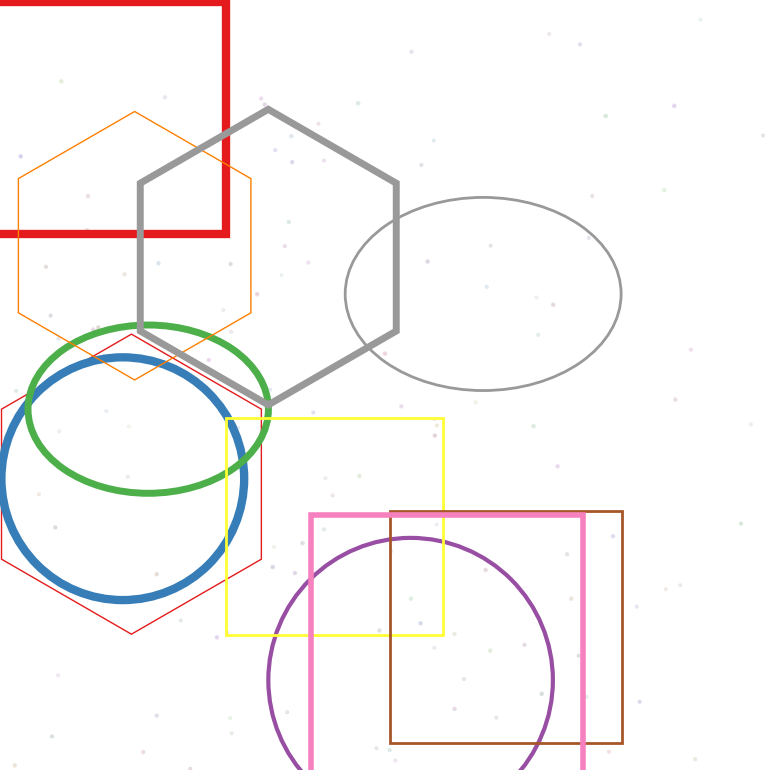[{"shape": "square", "thickness": 3, "radius": 0.75, "center": [0.143, 0.847]}, {"shape": "hexagon", "thickness": 0.5, "radius": 0.97, "center": [0.171, 0.371]}, {"shape": "circle", "thickness": 3, "radius": 0.79, "center": [0.159, 0.378]}, {"shape": "oval", "thickness": 2.5, "radius": 0.78, "center": [0.192, 0.469]}, {"shape": "circle", "thickness": 1.5, "radius": 0.92, "center": [0.533, 0.117]}, {"shape": "hexagon", "thickness": 0.5, "radius": 0.87, "center": [0.175, 0.681]}, {"shape": "square", "thickness": 1, "radius": 0.7, "center": [0.435, 0.316]}, {"shape": "square", "thickness": 1, "radius": 0.75, "center": [0.657, 0.186]}, {"shape": "square", "thickness": 2, "radius": 0.88, "center": [0.58, 0.154]}, {"shape": "oval", "thickness": 1, "radius": 0.9, "center": [0.627, 0.618]}, {"shape": "hexagon", "thickness": 2.5, "radius": 0.96, "center": [0.348, 0.666]}]